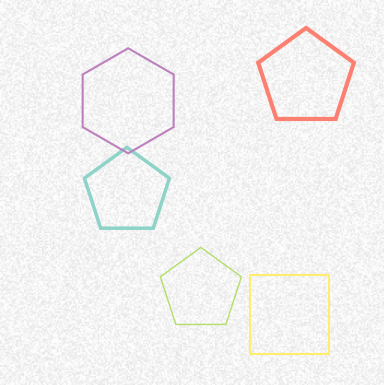[{"shape": "pentagon", "thickness": 2.5, "radius": 0.58, "center": [0.33, 0.501]}, {"shape": "pentagon", "thickness": 3, "radius": 0.65, "center": [0.795, 0.797]}, {"shape": "pentagon", "thickness": 1, "radius": 0.55, "center": [0.522, 0.247]}, {"shape": "hexagon", "thickness": 1.5, "radius": 0.68, "center": [0.333, 0.738]}, {"shape": "square", "thickness": 1.5, "radius": 0.51, "center": [0.753, 0.182]}]